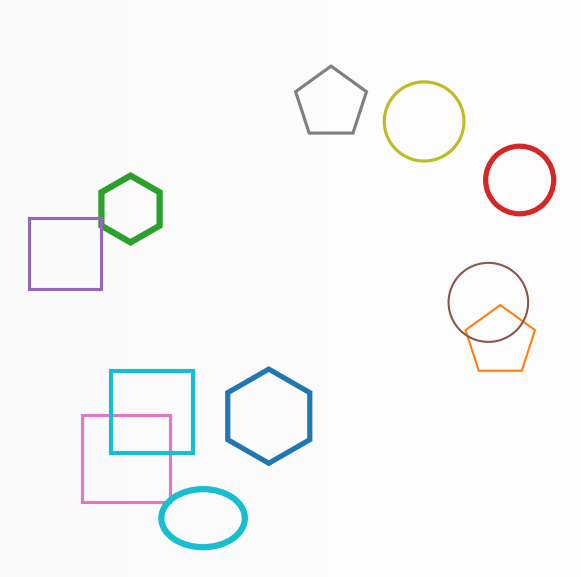[{"shape": "hexagon", "thickness": 2.5, "radius": 0.41, "center": [0.462, 0.278]}, {"shape": "pentagon", "thickness": 1, "radius": 0.31, "center": [0.861, 0.408]}, {"shape": "hexagon", "thickness": 3, "radius": 0.29, "center": [0.225, 0.637]}, {"shape": "circle", "thickness": 2.5, "radius": 0.29, "center": [0.894, 0.687]}, {"shape": "square", "thickness": 1.5, "radius": 0.31, "center": [0.112, 0.56]}, {"shape": "circle", "thickness": 1, "radius": 0.34, "center": [0.84, 0.476]}, {"shape": "square", "thickness": 1.5, "radius": 0.38, "center": [0.216, 0.205]}, {"shape": "pentagon", "thickness": 1.5, "radius": 0.32, "center": [0.57, 0.821]}, {"shape": "circle", "thickness": 1.5, "radius": 0.34, "center": [0.73, 0.789]}, {"shape": "oval", "thickness": 3, "radius": 0.36, "center": [0.349, 0.102]}, {"shape": "square", "thickness": 2, "radius": 0.35, "center": [0.261, 0.285]}]